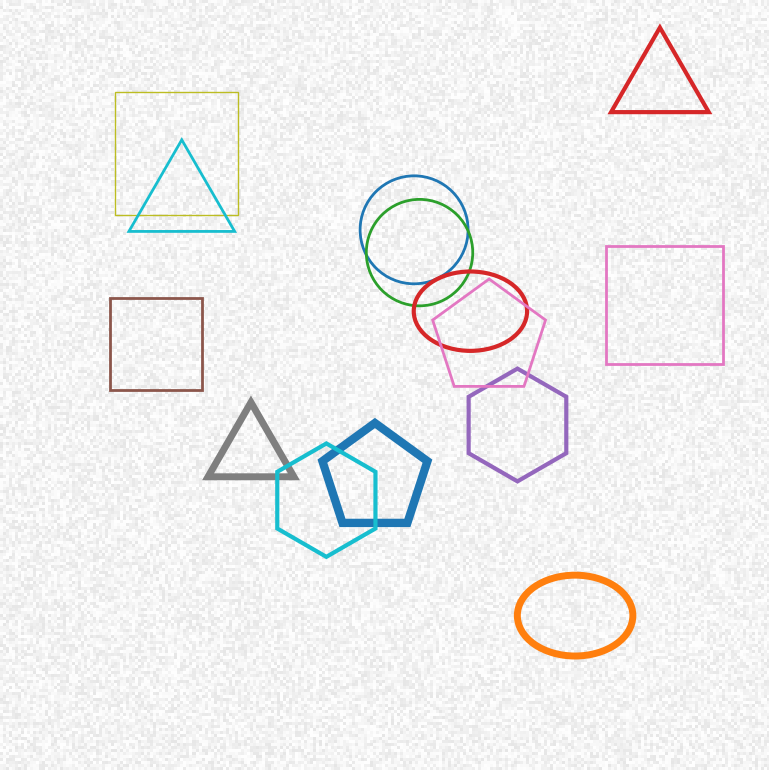[{"shape": "pentagon", "thickness": 3, "radius": 0.36, "center": [0.487, 0.379]}, {"shape": "circle", "thickness": 1, "radius": 0.35, "center": [0.538, 0.702]}, {"shape": "oval", "thickness": 2.5, "radius": 0.38, "center": [0.747, 0.201]}, {"shape": "circle", "thickness": 1, "radius": 0.35, "center": [0.545, 0.672]}, {"shape": "oval", "thickness": 1.5, "radius": 0.37, "center": [0.611, 0.596]}, {"shape": "triangle", "thickness": 1.5, "radius": 0.37, "center": [0.857, 0.891]}, {"shape": "hexagon", "thickness": 1.5, "radius": 0.37, "center": [0.672, 0.448]}, {"shape": "square", "thickness": 1, "radius": 0.3, "center": [0.203, 0.554]}, {"shape": "square", "thickness": 1, "radius": 0.38, "center": [0.863, 0.604]}, {"shape": "pentagon", "thickness": 1, "radius": 0.39, "center": [0.635, 0.561]}, {"shape": "triangle", "thickness": 2.5, "radius": 0.32, "center": [0.326, 0.413]}, {"shape": "square", "thickness": 0.5, "radius": 0.4, "center": [0.229, 0.801]}, {"shape": "triangle", "thickness": 1, "radius": 0.4, "center": [0.236, 0.739]}, {"shape": "hexagon", "thickness": 1.5, "radius": 0.37, "center": [0.424, 0.35]}]